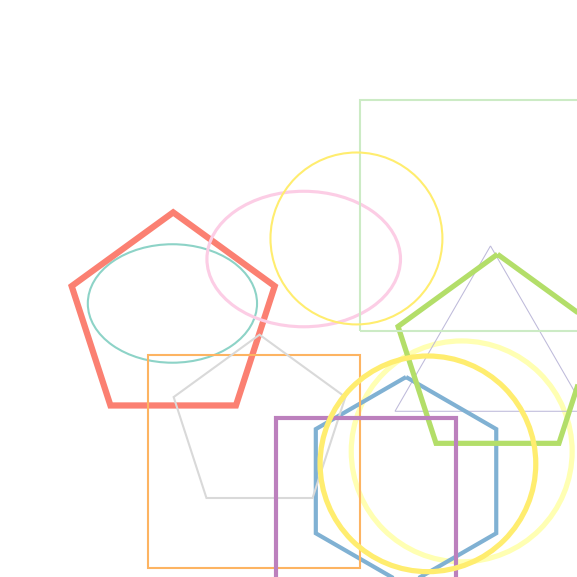[{"shape": "oval", "thickness": 1, "radius": 0.73, "center": [0.299, 0.474]}, {"shape": "circle", "thickness": 2.5, "radius": 0.96, "center": [0.799, 0.218]}, {"shape": "triangle", "thickness": 0.5, "radius": 0.95, "center": [0.849, 0.382]}, {"shape": "pentagon", "thickness": 3, "radius": 0.92, "center": [0.3, 0.447]}, {"shape": "hexagon", "thickness": 2, "radius": 0.9, "center": [0.703, 0.166]}, {"shape": "square", "thickness": 1, "radius": 0.92, "center": [0.44, 0.2]}, {"shape": "pentagon", "thickness": 2.5, "radius": 0.91, "center": [0.861, 0.378]}, {"shape": "oval", "thickness": 1.5, "radius": 0.84, "center": [0.526, 0.551]}, {"shape": "pentagon", "thickness": 1, "radius": 0.78, "center": [0.449, 0.263]}, {"shape": "square", "thickness": 2, "radius": 0.78, "center": [0.634, 0.12]}, {"shape": "square", "thickness": 1, "radius": 1.0, "center": [0.823, 0.626]}, {"shape": "circle", "thickness": 1, "radius": 0.74, "center": [0.617, 0.586]}, {"shape": "circle", "thickness": 2.5, "radius": 0.93, "center": [0.741, 0.196]}]